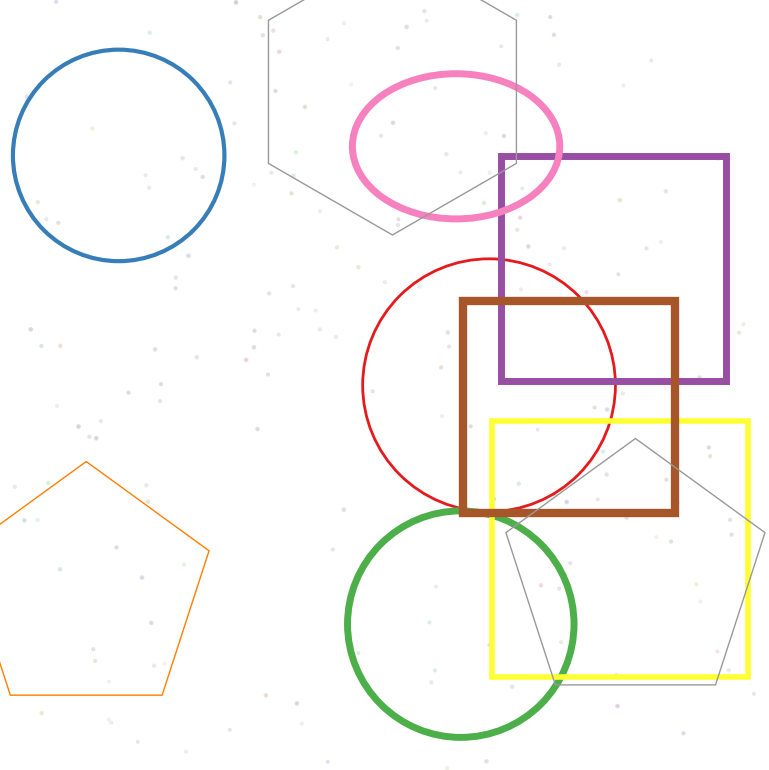[{"shape": "circle", "thickness": 1, "radius": 0.82, "center": [0.635, 0.5]}, {"shape": "circle", "thickness": 1.5, "radius": 0.69, "center": [0.154, 0.798]}, {"shape": "circle", "thickness": 2.5, "radius": 0.74, "center": [0.598, 0.189]}, {"shape": "square", "thickness": 2.5, "radius": 0.73, "center": [0.797, 0.652]}, {"shape": "pentagon", "thickness": 0.5, "radius": 0.84, "center": [0.112, 0.233]}, {"shape": "square", "thickness": 2, "radius": 0.83, "center": [0.805, 0.287]}, {"shape": "square", "thickness": 3, "radius": 0.69, "center": [0.739, 0.472]}, {"shape": "oval", "thickness": 2.5, "radius": 0.67, "center": [0.592, 0.81]}, {"shape": "pentagon", "thickness": 0.5, "radius": 0.88, "center": [0.825, 0.254]}, {"shape": "hexagon", "thickness": 0.5, "radius": 0.93, "center": [0.51, 0.881]}]